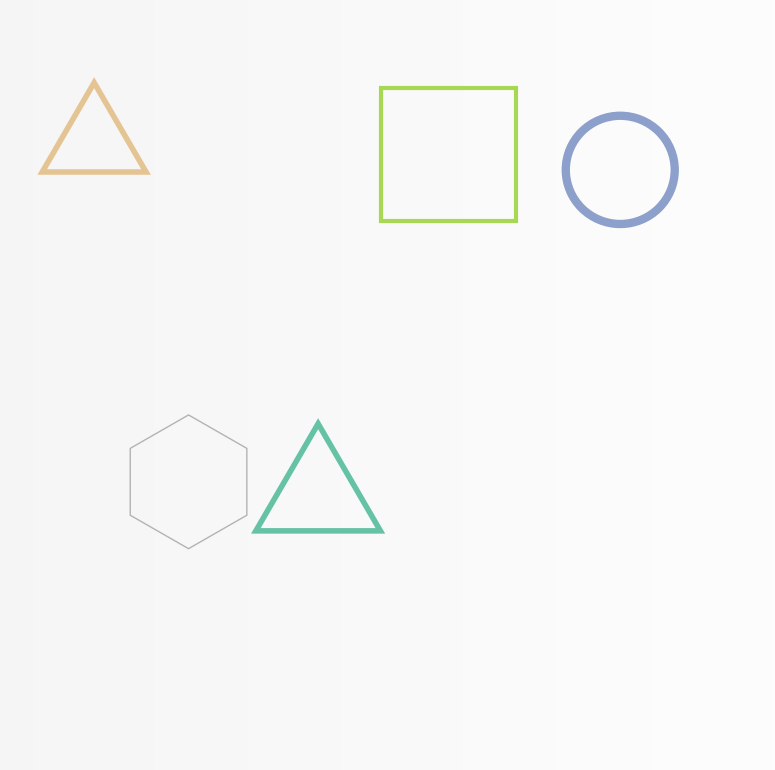[{"shape": "triangle", "thickness": 2, "radius": 0.46, "center": [0.41, 0.357]}, {"shape": "circle", "thickness": 3, "radius": 0.35, "center": [0.8, 0.779]}, {"shape": "square", "thickness": 1.5, "radius": 0.43, "center": [0.578, 0.8]}, {"shape": "triangle", "thickness": 2, "radius": 0.39, "center": [0.121, 0.815]}, {"shape": "hexagon", "thickness": 0.5, "radius": 0.43, "center": [0.243, 0.374]}]